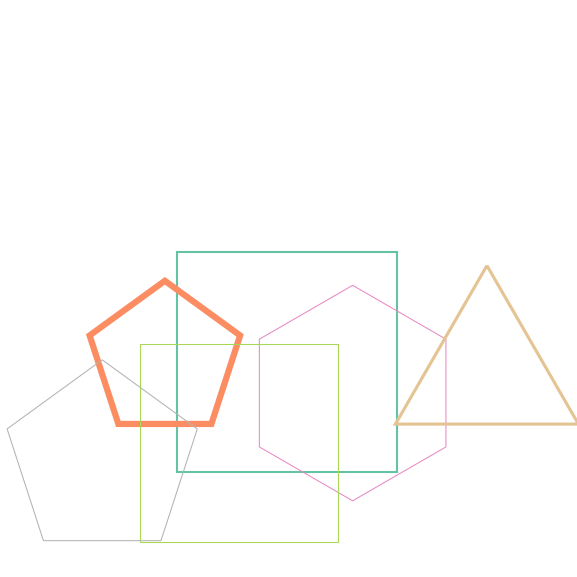[{"shape": "square", "thickness": 1, "radius": 0.95, "center": [0.496, 0.372]}, {"shape": "pentagon", "thickness": 3, "radius": 0.69, "center": [0.285, 0.376]}, {"shape": "hexagon", "thickness": 0.5, "radius": 0.93, "center": [0.611, 0.319]}, {"shape": "square", "thickness": 0.5, "radius": 0.86, "center": [0.413, 0.232]}, {"shape": "triangle", "thickness": 1.5, "radius": 0.91, "center": [0.843, 0.356]}, {"shape": "pentagon", "thickness": 0.5, "radius": 0.87, "center": [0.177, 0.203]}]